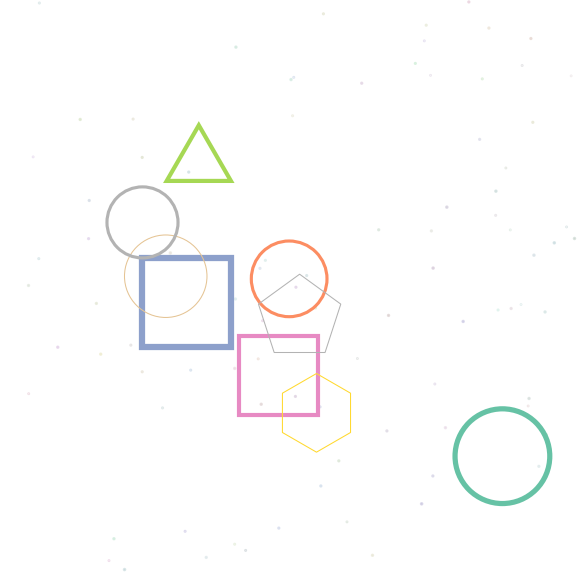[{"shape": "circle", "thickness": 2.5, "radius": 0.41, "center": [0.87, 0.209]}, {"shape": "circle", "thickness": 1.5, "radius": 0.33, "center": [0.501, 0.516]}, {"shape": "square", "thickness": 3, "radius": 0.39, "center": [0.322, 0.475]}, {"shape": "square", "thickness": 2, "radius": 0.34, "center": [0.482, 0.348]}, {"shape": "triangle", "thickness": 2, "radius": 0.32, "center": [0.344, 0.718]}, {"shape": "hexagon", "thickness": 0.5, "radius": 0.34, "center": [0.548, 0.284]}, {"shape": "circle", "thickness": 0.5, "radius": 0.36, "center": [0.287, 0.521]}, {"shape": "circle", "thickness": 1.5, "radius": 0.31, "center": [0.247, 0.614]}, {"shape": "pentagon", "thickness": 0.5, "radius": 0.37, "center": [0.519, 0.449]}]